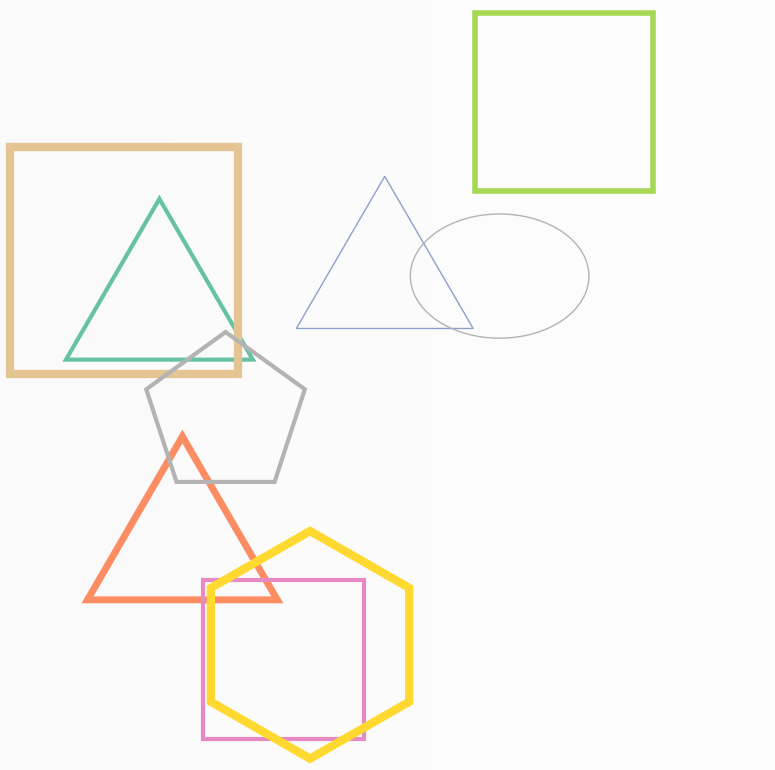[{"shape": "triangle", "thickness": 1.5, "radius": 0.7, "center": [0.206, 0.603]}, {"shape": "triangle", "thickness": 2.5, "radius": 0.71, "center": [0.235, 0.292]}, {"shape": "triangle", "thickness": 0.5, "radius": 0.66, "center": [0.496, 0.639]}, {"shape": "square", "thickness": 1.5, "radius": 0.52, "center": [0.365, 0.144]}, {"shape": "square", "thickness": 2, "radius": 0.58, "center": [0.728, 0.867]}, {"shape": "hexagon", "thickness": 3, "radius": 0.74, "center": [0.4, 0.163]}, {"shape": "square", "thickness": 3, "radius": 0.74, "center": [0.16, 0.662]}, {"shape": "pentagon", "thickness": 1.5, "radius": 0.54, "center": [0.291, 0.461]}, {"shape": "oval", "thickness": 0.5, "radius": 0.58, "center": [0.645, 0.641]}]